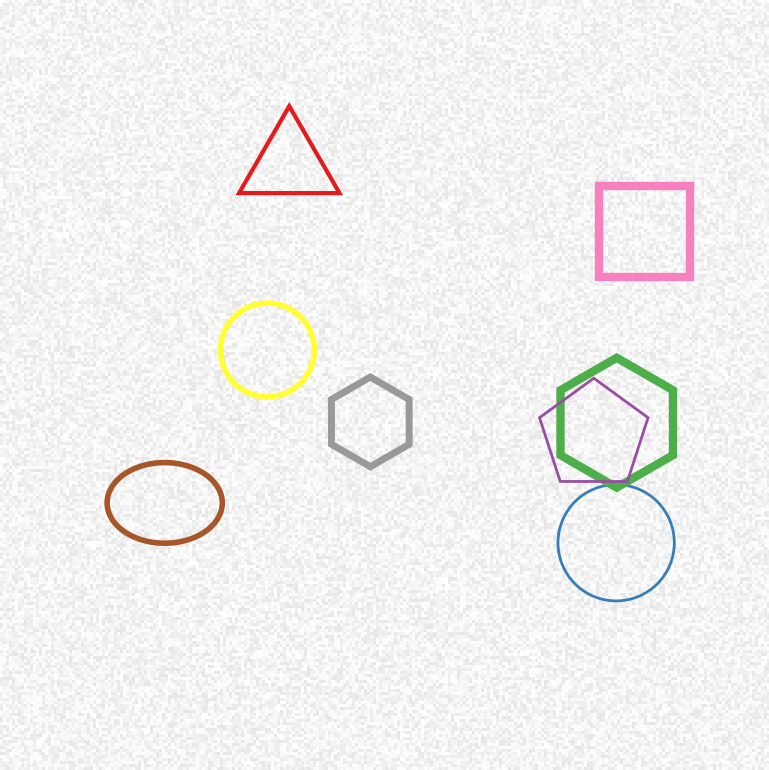[{"shape": "triangle", "thickness": 1.5, "radius": 0.38, "center": [0.376, 0.787]}, {"shape": "circle", "thickness": 1, "radius": 0.38, "center": [0.8, 0.295]}, {"shape": "hexagon", "thickness": 3, "radius": 0.42, "center": [0.801, 0.451]}, {"shape": "pentagon", "thickness": 1, "radius": 0.37, "center": [0.771, 0.435]}, {"shape": "circle", "thickness": 2, "radius": 0.3, "center": [0.347, 0.545]}, {"shape": "oval", "thickness": 2, "radius": 0.37, "center": [0.214, 0.347]}, {"shape": "square", "thickness": 3, "radius": 0.29, "center": [0.837, 0.699]}, {"shape": "hexagon", "thickness": 2.5, "radius": 0.29, "center": [0.481, 0.452]}]